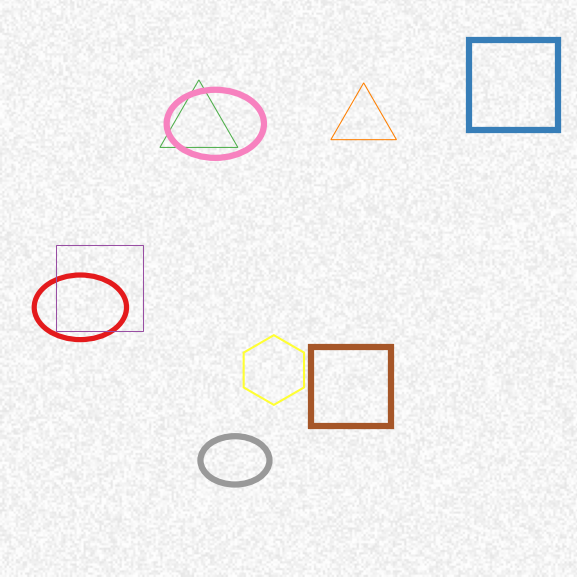[{"shape": "oval", "thickness": 2.5, "radius": 0.4, "center": [0.139, 0.467]}, {"shape": "square", "thickness": 3, "radius": 0.39, "center": [0.89, 0.852]}, {"shape": "triangle", "thickness": 0.5, "radius": 0.39, "center": [0.344, 0.783]}, {"shape": "square", "thickness": 0.5, "radius": 0.38, "center": [0.172, 0.5]}, {"shape": "triangle", "thickness": 0.5, "radius": 0.33, "center": [0.63, 0.79]}, {"shape": "hexagon", "thickness": 1, "radius": 0.3, "center": [0.474, 0.358]}, {"shape": "square", "thickness": 3, "radius": 0.34, "center": [0.608, 0.33]}, {"shape": "oval", "thickness": 3, "radius": 0.42, "center": [0.373, 0.785]}, {"shape": "oval", "thickness": 3, "radius": 0.3, "center": [0.407, 0.202]}]